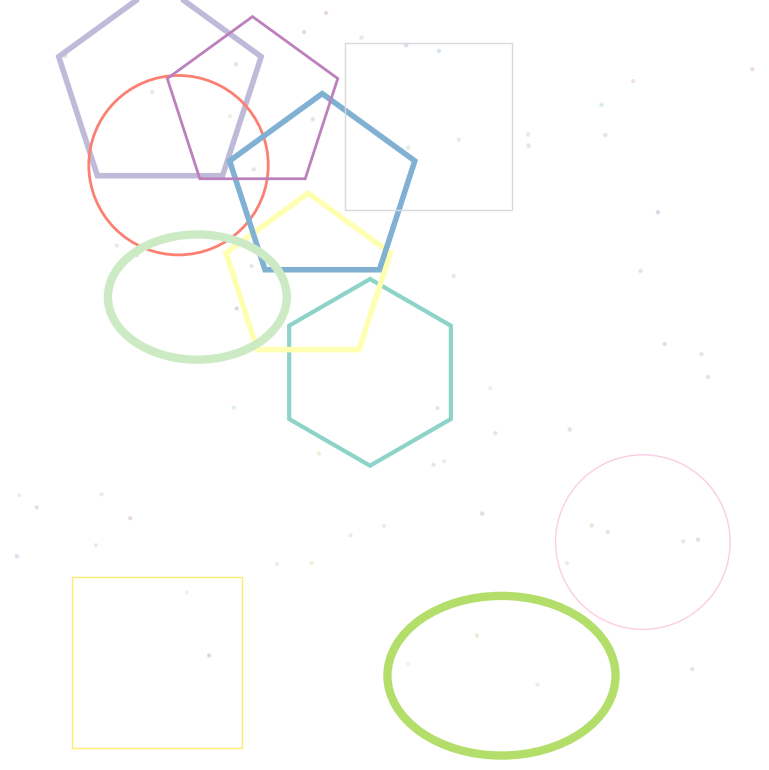[{"shape": "hexagon", "thickness": 1.5, "radius": 0.61, "center": [0.481, 0.516]}, {"shape": "pentagon", "thickness": 2, "radius": 0.56, "center": [0.4, 0.637]}, {"shape": "pentagon", "thickness": 2, "radius": 0.69, "center": [0.208, 0.884]}, {"shape": "circle", "thickness": 1, "radius": 0.58, "center": [0.232, 0.785]}, {"shape": "pentagon", "thickness": 2, "radius": 0.63, "center": [0.418, 0.752]}, {"shape": "oval", "thickness": 3, "radius": 0.74, "center": [0.651, 0.122]}, {"shape": "circle", "thickness": 0.5, "radius": 0.57, "center": [0.835, 0.296]}, {"shape": "square", "thickness": 0.5, "radius": 0.54, "center": [0.556, 0.836]}, {"shape": "pentagon", "thickness": 1, "radius": 0.58, "center": [0.328, 0.862]}, {"shape": "oval", "thickness": 3, "radius": 0.58, "center": [0.256, 0.614]}, {"shape": "square", "thickness": 0.5, "radius": 0.55, "center": [0.204, 0.139]}]